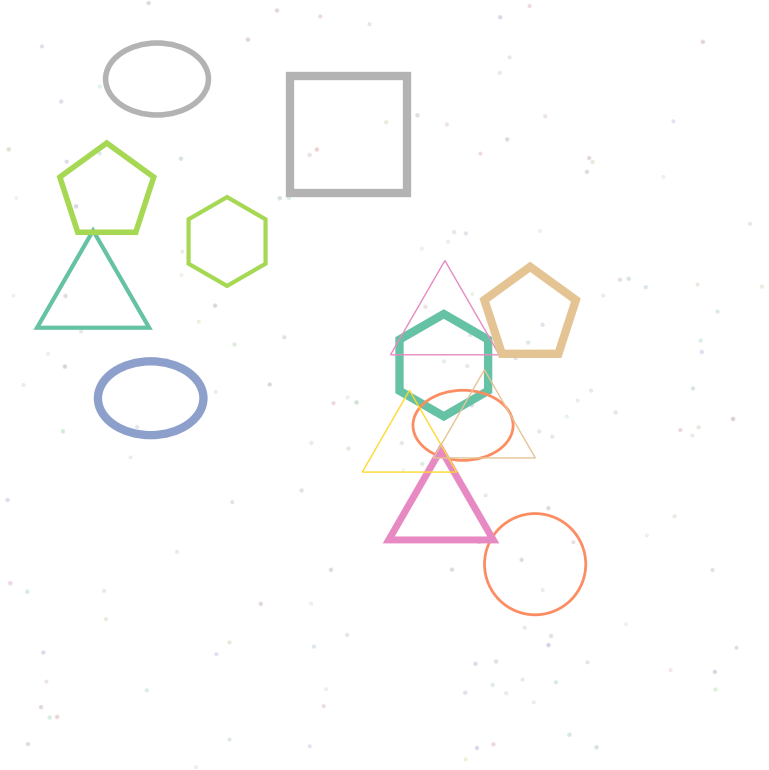[{"shape": "triangle", "thickness": 1.5, "radius": 0.42, "center": [0.121, 0.616]}, {"shape": "hexagon", "thickness": 3, "radius": 0.33, "center": [0.576, 0.526]}, {"shape": "oval", "thickness": 1, "radius": 0.33, "center": [0.601, 0.448]}, {"shape": "circle", "thickness": 1, "radius": 0.33, "center": [0.695, 0.267]}, {"shape": "oval", "thickness": 3, "radius": 0.34, "center": [0.196, 0.483]}, {"shape": "triangle", "thickness": 0.5, "radius": 0.41, "center": [0.578, 0.58]}, {"shape": "triangle", "thickness": 2.5, "radius": 0.39, "center": [0.573, 0.338]}, {"shape": "hexagon", "thickness": 1.5, "radius": 0.29, "center": [0.295, 0.686]}, {"shape": "pentagon", "thickness": 2, "radius": 0.32, "center": [0.139, 0.75]}, {"shape": "triangle", "thickness": 0.5, "radius": 0.35, "center": [0.532, 0.422]}, {"shape": "pentagon", "thickness": 3, "radius": 0.31, "center": [0.688, 0.591]}, {"shape": "triangle", "thickness": 0.5, "radius": 0.38, "center": [0.629, 0.443]}, {"shape": "oval", "thickness": 2, "radius": 0.33, "center": [0.204, 0.897]}, {"shape": "square", "thickness": 3, "radius": 0.38, "center": [0.453, 0.826]}]